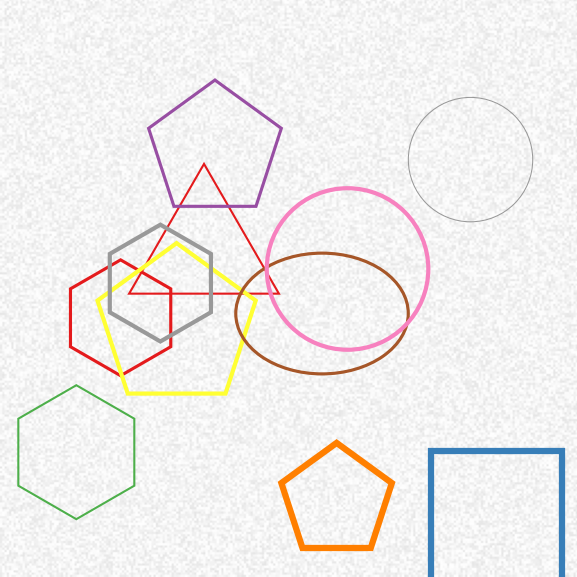[{"shape": "triangle", "thickness": 1, "radius": 0.75, "center": [0.353, 0.566]}, {"shape": "hexagon", "thickness": 1.5, "radius": 0.5, "center": [0.209, 0.449]}, {"shape": "square", "thickness": 3, "radius": 0.57, "center": [0.86, 0.105]}, {"shape": "hexagon", "thickness": 1, "radius": 0.58, "center": [0.132, 0.216]}, {"shape": "pentagon", "thickness": 1.5, "radius": 0.6, "center": [0.372, 0.74]}, {"shape": "pentagon", "thickness": 3, "radius": 0.5, "center": [0.583, 0.132]}, {"shape": "pentagon", "thickness": 2, "radius": 0.72, "center": [0.306, 0.434]}, {"shape": "oval", "thickness": 1.5, "radius": 0.75, "center": [0.558, 0.456]}, {"shape": "circle", "thickness": 2, "radius": 0.7, "center": [0.602, 0.533]}, {"shape": "circle", "thickness": 0.5, "radius": 0.54, "center": [0.815, 0.723]}, {"shape": "hexagon", "thickness": 2, "radius": 0.51, "center": [0.278, 0.509]}]